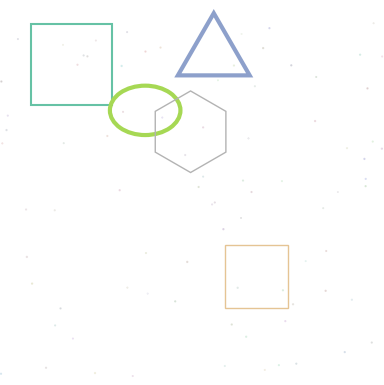[{"shape": "square", "thickness": 1.5, "radius": 0.52, "center": [0.186, 0.832]}, {"shape": "triangle", "thickness": 3, "radius": 0.54, "center": [0.555, 0.858]}, {"shape": "oval", "thickness": 3, "radius": 0.46, "center": [0.377, 0.713]}, {"shape": "square", "thickness": 1, "radius": 0.41, "center": [0.665, 0.281]}, {"shape": "hexagon", "thickness": 1, "radius": 0.53, "center": [0.495, 0.658]}]